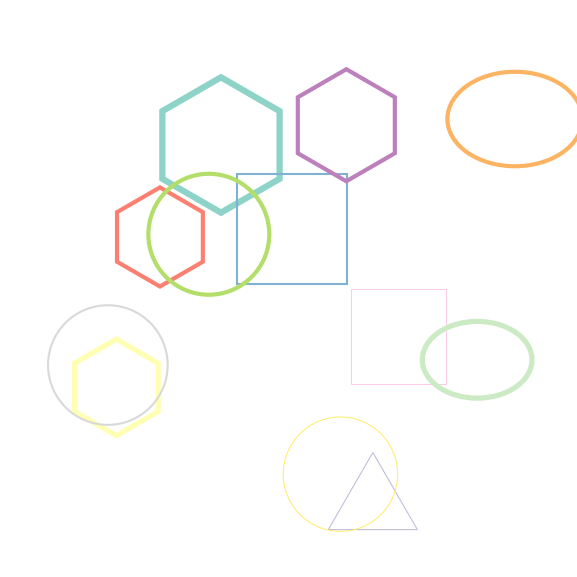[{"shape": "hexagon", "thickness": 3, "radius": 0.59, "center": [0.383, 0.748]}, {"shape": "hexagon", "thickness": 2.5, "radius": 0.42, "center": [0.201, 0.328]}, {"shape": "triangle", "thickness": 0.5, "radius": 0.45, "center": [0.646, 0.127]}, {"shape": "hexagon", "thickness": 2, "radius": 0.43, "center": [0.277, 0.589]}, {"shape": "square", "thickness": 1, "radius": 0.48, "center": [0.505, 0.602]}, {"shape": "oval", "thickness": 2, "radius": 0.58, "center": [0.892, 0.793]}, {"shape": "circle", "thickness": 2, "radius": 0.52, "center": [0.362, 0.593]}, {"shape": "square", "thickness": 0.5, "radius": 0.41, "center": [0.69, 0.416]}, {"shape": "circle", "thickness": 1, "radius": 0.52, "center": [0.187, 0.367]}, {"shape": "hexagon", "thickness": 2, "radius": 0.48, "center": [0.6, 0.782]}, {"shape": "oval", "thickness": 2.5, "radius": 0.47, "center": [0.826, 0.376]}, {"shape": "circle", "thickness": 0.5, "radius": 0.5, "center": [0.59, 0.178]}]